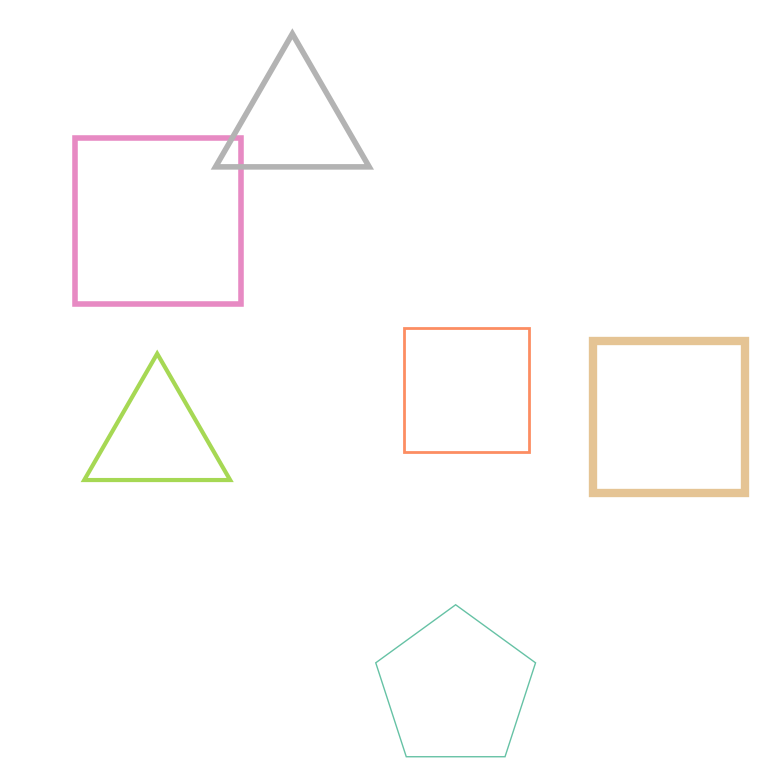[{"shape": "pentagon", "thickness": 0.5, "radius": 0.55, "center": [0.592, 0.105]}, {"shape": "square", "thickness": 1, "radius": 0.4, "center": [0.606, 0.493]}, {"shape": "square", "thickness": 2, "radius": 0.54, "center": [0.206, 0.713]}, {"shape": "triangle", "thickness": 1.5, "radius": 0.55, "center": [0.204, 0.431]}, {"shape": "square", "thickness": 3, "radius": 0.49, "center": [0.869, 0.458]}, {"shape": "triangle", "thickness": 2, "radius": 0.58, "center": [0.38, 0.841]}]